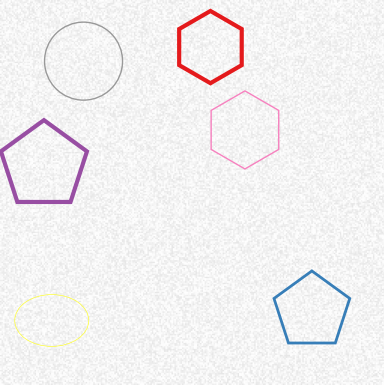[{"shape": "hexagon", "thickness": 3, "radius": 0.47, "center": [0.547, 0.878]}, {"shape": "pentagon", "thickness": 2, "radius": 0.52, "center": [0.81, 0.193]}, {"shape": "pentagon", "thickness": 3, "radius": 0.59, "center": [0.114, 0.57]}, {"shape": "oval", "thickness": 0.5, "radius": 0.48, "center": [0.134, 0.168]}, {"shape": "hexagon", "thickness": 1, "radius": 0.51, "center": [0.636, 0.663]}, {"shape": "circle", "thickness": 1, "radius": 0.51, "center": [0.217, 0.841]}]